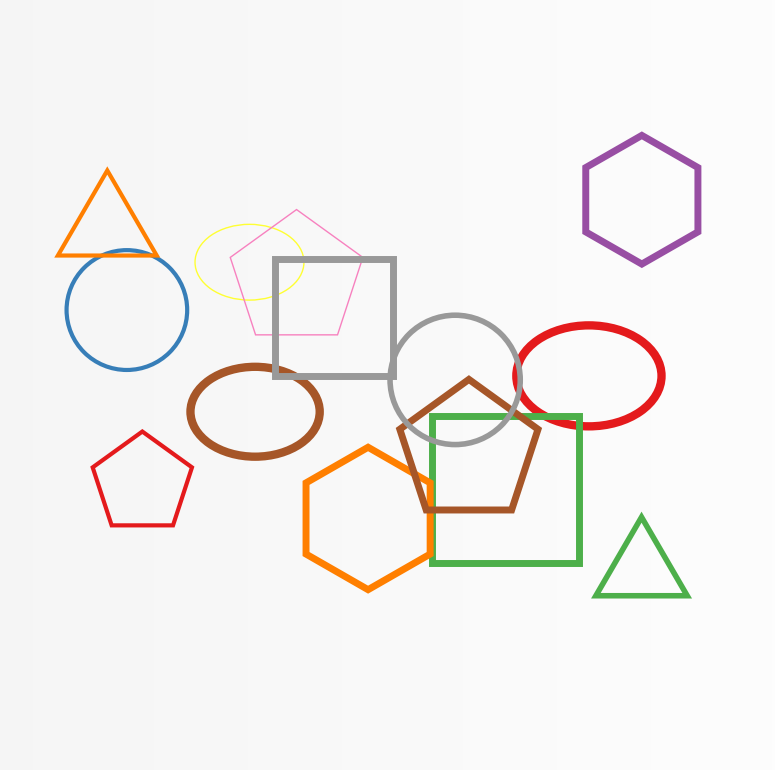[{"shape": "pentagon", "thickness": 1.5, "radius": 0.34, "center": [0.184, 0.372]}, {"shape": "oval", "thickness": 3, "radius": 0.47, "center": [0.76, 0.512]}, {"shape": "circle", "thickness": 1.5, "radius": 0.39, "center": [0.164, 0.597]}, {"shape": "square", "thickness": 2.5, "radius": 0.48, "center": [0.652, 0.364]}, {"shape": "triangle", "thickness": 2, "radius": 0.34, "center": [0.828, 0.26]}, {"shape": "hexagon", "thickness": 2.5, "radius": 0.42, "center": [0.828, 0.741]}, {"shape": "hexagon", "thickness": 2.5, "radius": 0.46, "center": [0.475, 0.327]}, {"shape": "triangle", "thickness": 1.5, "radius": 0.37, "center": [0.138, 0.705]}, {"shape": "oval", "thickness": 0.5, "radius": 0.35, "center": [0.322, 0.659]}, {"shape": "oval", "thickness": 3, "radius": 0.42, "center": [0.329, 0.465]}, {"shape": "pentagon", "thickness": 2.5, "radius": 0.47, "center": [0.605, 0.414]}, {"shape": "pentagon", "thickness": 0.5, "radius": 0.45, "center": [0.383, 0.638]}, {"shape": "circle", "thickness": 2, "radius": 0.42, "center": [0.587, 0.507]}, {"shape": "square", "thickness": 2.5, "radius": 0.38, "center": [0.431, 0.588]}]